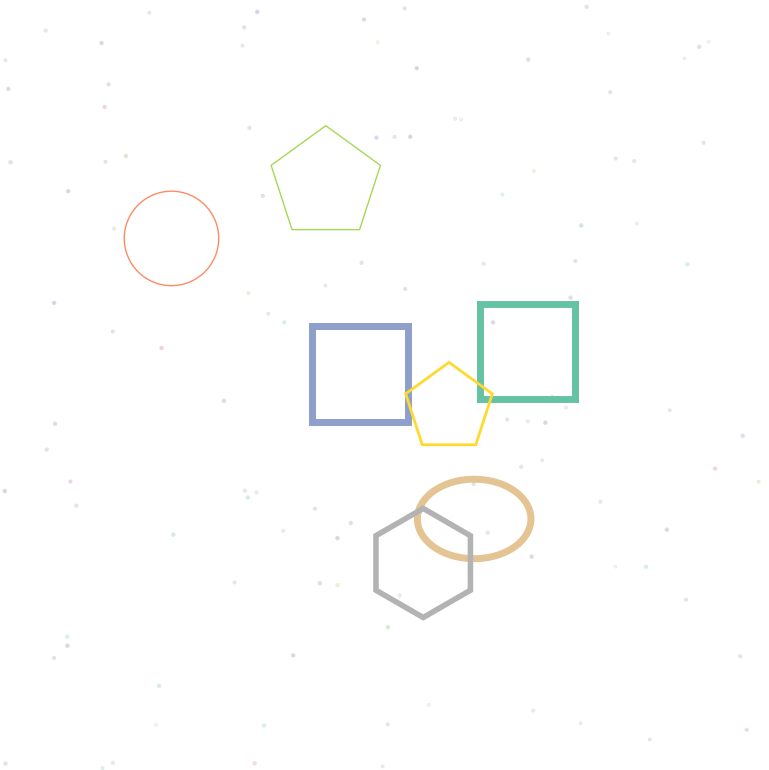[{"shape": "square", "thickness": 2.5, "radius": 0.31, "center": [0.685, 0.544]}, {"shape": "circle", "thickness": 0.5, "radius": 0.31, "center": [0.223, 0.69]}, {"shape": "square", "thickness": 2.5, "radius": 0.31, "center": [0.467, 0.514]}, {"shape": "pentagon", "thickness": 0.5, "radius": 0.37, "center": [0.423, 0.762]}, {"shape": "pentagon", "thickness": 1, "radius": 0.3, "center": [0.583, 0.47]}, {"shape": "oval", "thickness": 2.5, "radius": 0.37, "center": [0.616, 0.326]}, {"shape": "hexagon", "thickness": 2, "radius": 0.35, "center": [0.55, 0.269]}]